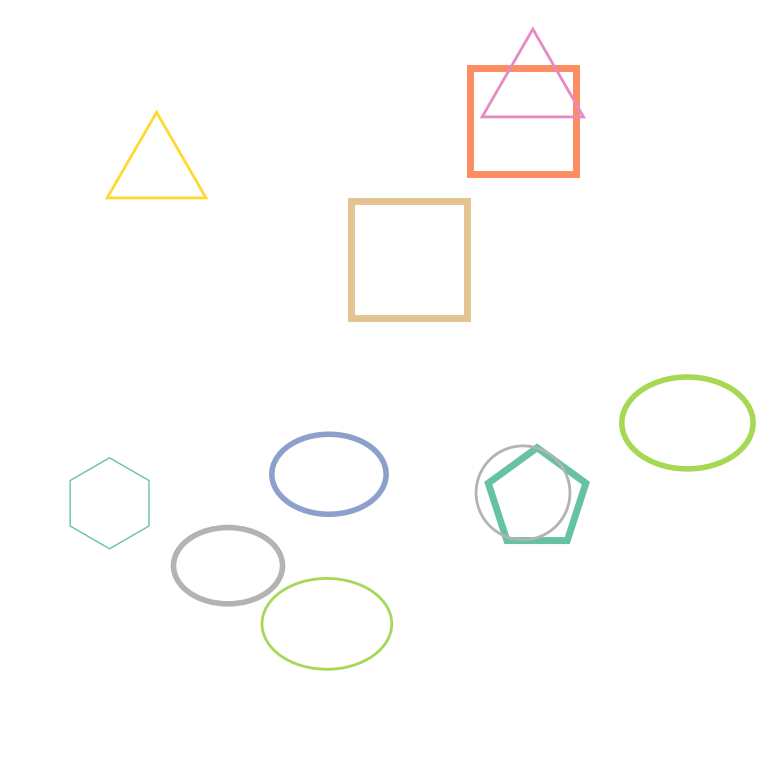[{"shape": "hexagon", "thickness": 0.5, "radius": 0.3, "center": [0.142, 0.346]}, {"shape": "pentagon", "thickness": 2.5, "radius": 0.33, "center": [0.698, 0.352]}, {"shape": "square", "thickness": 2.5, "radius": 0.34, "center": [0.68, 0.843]}, {"shape": "oval", "thickness": 2, "radius": 0.37, "center": [0.427, 0.384]}, {"shape": "triangle", "thickness": 1, "radius": 0.38, "center": [0.692, 0.886]}, {"shape": "oval", "thickness": 2, "radius": 0.43, "center": [0.893, 0.451]}, {"shape": "oval", "thickness": 1, "radius": 0.42, "center": [0.425, 0.19]}, {"shape": "triangle", "thickness": 1, "radius": 0.37, "center": [0.203, 0.78]}, {"shape": "square", "thickness": 2.5, "radius": 0.38, "center": [0.531, 0.663]}, {"shape": "circle", "thickness": 1, "radius": 0.3, "center": [0.679, 0.36]}, {"shape": "oval", "thickness": 2, "radius": 0.35, "center": [0.296, 0.265]}]